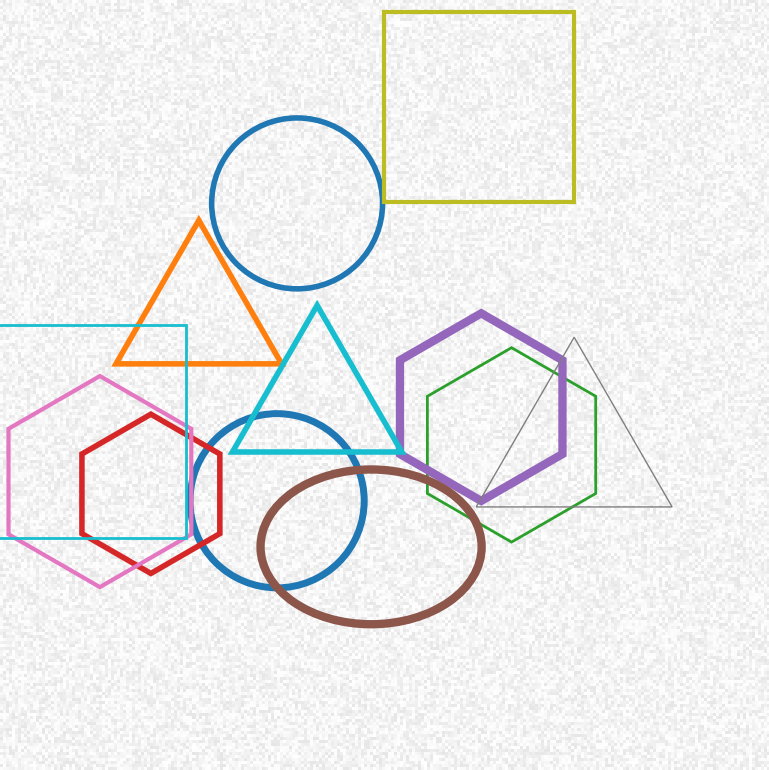[{"shape": "circle", "thickness": 2, "radius": 0.55, "center": [0.386, 0.736]}, {"shape": "circle", "thickness": 2.5, "radius": 0.57, "center": [0.36, 0.35]}, {"shape": "triangle", "thickness": 2, "radius": 0.62, "center": [0.258, 0.59]}, {"shape": "hexagon", "thickness": 1, "radius": 0.63, "center": [0.664, 0.422]}, {"shape": "hexagon", "thickness": 2, "radius": 0.52, "center": [0.196, 0.359]}, {"shape": "hexagon", "thickness": 3, "radius": 0.61, "center": [0.625, 0.471]}, {"shape": "oval", "thickness": 3, "radius": 0.72, "center": [0.482, 0.29]}, {"shape": "hexagon", "thickness": 1.5, "radius": 0.69, "center": [0.13, 0.375]}, {"shape": "triangle", "thickness": 0.5, "radius": 0.73, "center": [0.746, 0.415]}, {"shape": "square", "thickness": 1.5, "radius": 0.62, "center": [0.622, 0.861]}, {"shape": "triangle", "thickness": 2, "radius": 0.63, "center": [0.412, 0.476]}, {"shape": "square", "thickness": 1, "radius": 0.69, "center": [0.103, 0.44]}]